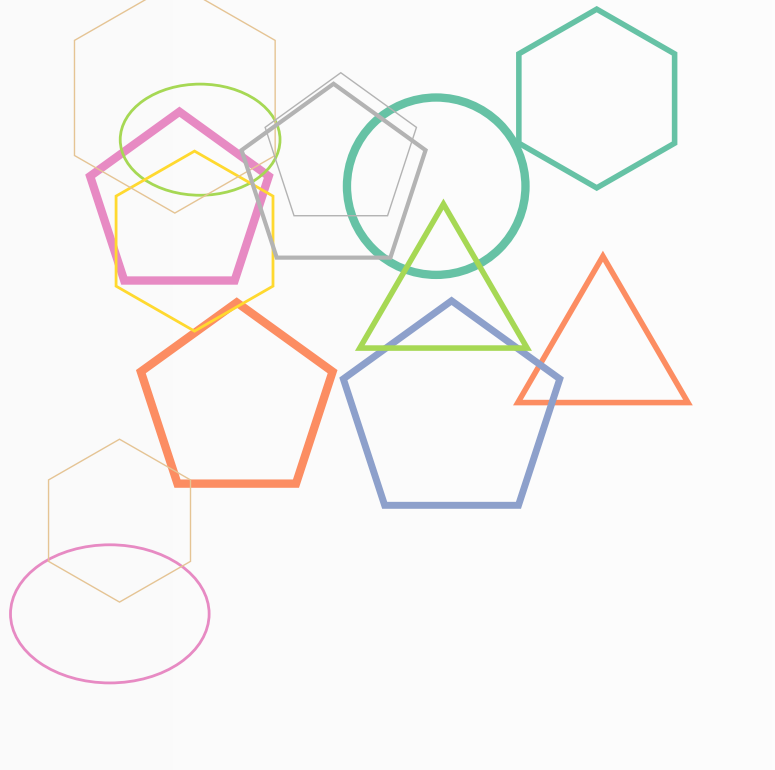[{"shape": "circle", "thickness": 3, "radius": 0.58, "center": [0.563, 0.758]}, {"shape": "hexagon", "thickness": 2, "radius": 0.58, "center": [0.77, 0.872]}, {"shape": "pentagon", "thickness": 3, "radius": 0.65, "center": [0.305, 0.477]}, {"shape": "triangle", "thickness": 2, "radius": 0.63, "center": [0.778, 0.541]}, {"shape": "pentagon", "thickness": 2.5, "radius": 0.73, "center": [0.583, 0.463]}, {"shape": "oval", "thickness": 1, "radius": 0.64, "center": [0.142, 0.203]}, {"shape": "pentagon", "thickness": 3, "radius": 0.61, "center": [0.232, 0.734]}, {"shape": "oval", "thickness": 1, "radius": 0.52, "center": [0.258, 0.819]}, {"shape": "triangle", "thickness": 2, "radius": 0.62, "center": [0.572, 0.61]}, {"shape": "hexagon", "thickness": 1, "radius": 0.58, "center": [0.251, 0.687]}, {"shape": "hexagon", "thickness": 0.5, "radius": 0.53, "center": [0.154, 0.324]}, {"shape": "hexagon", "thickness": 0.5, "radius": 0.75, "center": [0.226, 0.873]}, {"shape": "pentagon", "thickness": 1.5, "radius": 0.62, "center": [0.43, 0.766]}, {"shape": "pentagon", "thickness": 0.5, "radius": 0.51, "center": [0.44, 0.803]}]